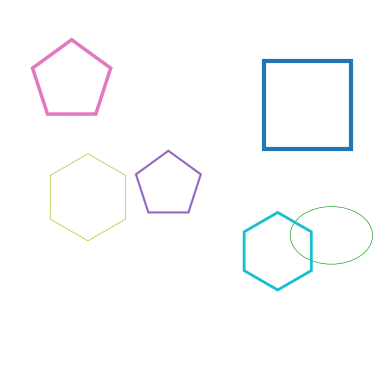[{"shape": "square", "thickness": 3, "radius": 0.57, "center": [0.8, 0.727]}, {"shape": "oval", "thickness": 0.5, "radius": 0.53, "center": [0.861, 0.389]}, {"shape": "pentagon", "thickness": 1.5, "radius": 0.44, "center": [0.437, 0.52]}, {"shape": "pentagon", "thickness": 2.5, "radius": 0.53, "center": [0.186, 0.79]}, {"shape": "hexagon", "thickness": 0.5, "radius": 0.57, "center": [0.228, 0.488]}, {"shape": "hexagon", "thickness": 2, "radius": 0.5, "center": [0.721, 0.348]}]